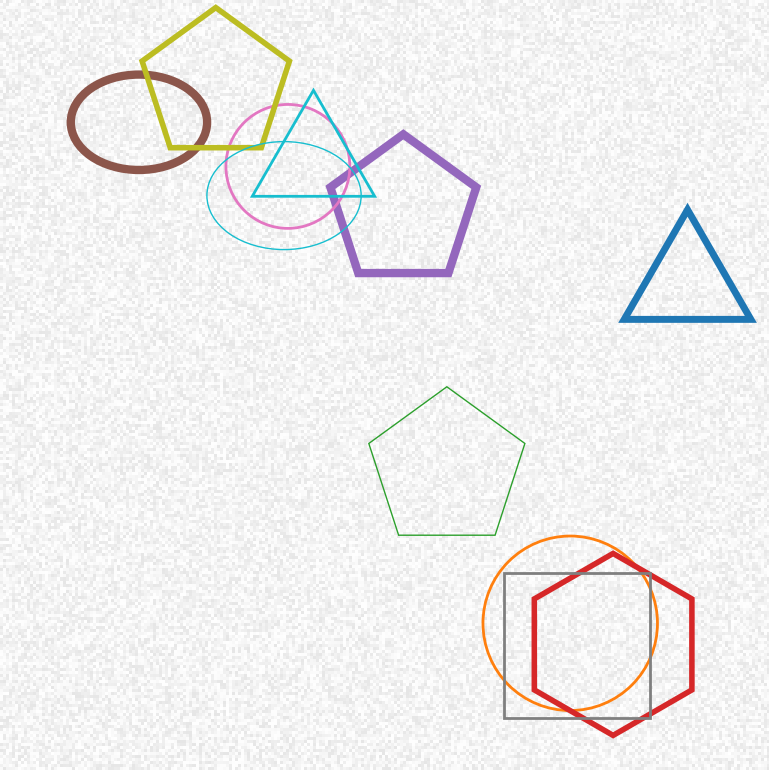[{"shape": "triangle", "thickness": 2.5, "radius": 0.47, "center": [0.893, 0.633]}, {"shape": "circle", "thickness": 1, "radius": 0.57, "center": [0.741, 0.191]}, {"shape": "pentagon", "thickness": 0.5, "radius": 0.53, "center": [0.58, 0.391]}, {"shape": "hexagon", "thickness": 2, "radius": 0.59, "center": [0.796, 0.163]}, {"shape": "pentagon", "thickness": 3, "radius": 0.5, "center": [0.524, 0.726]}, {"shape": "oval", "thickness": 3, "radius": 0.44, "center": [0.18, 0.841]}, {"shape": "circle", "thickness": 1, "radius": 0.4, "center": [0.374, 0.784]}, {"shape": "square", "thickness": 1, "radius": 0.47, "center": [0.749, 0.162]}, {"shape": "pentagon", "thickness": 2, "radius": 0.5, "center": [0.28, 0.89]}, {"shape": "triangle", "thickness": 1, "radius": 0.46, "center": [0.407, 0.791]}, {"shape": "oval", "thickness": 0.5, "radius": 0.5, "center": [0.369, 0.746]}]